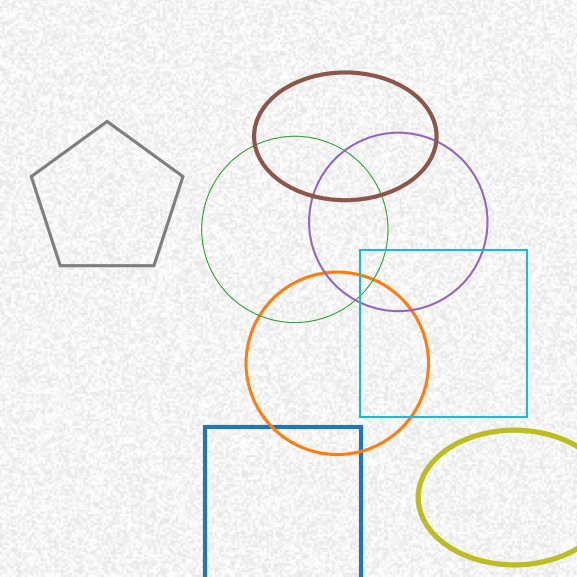[{"shape": "square", "thickness": 2, "radius": 0.68, "center": [0.49, 0.125]}, {"shape": "circle", "thickness": 1.5, "radius": 0.79, "center": [0.584, 0.37]}, {"shape": "circle", "thickness": 0.5, "radius": 0.81, "center": [0.511, 0.602]}, {"shape": "circle", "thickness": 1, "radius": 0.77, "center": [0.69, 0.615]}, {"shape": "oval", "thickness": 2, "radius": 0.79, "center": [0.598, 0.763]}, {"shape": "pentagon", "thickness": 1.5, "radius": 0.69, "center": [0.185, 0.651]}, {"shape": "oval", "thickness": 2.5, "radius": 0.83, "center": [0.891, 0.138]}, {"shape": "square", "thickness": 1, "radius": 0.72, "center": [0.768, 0.421]}]